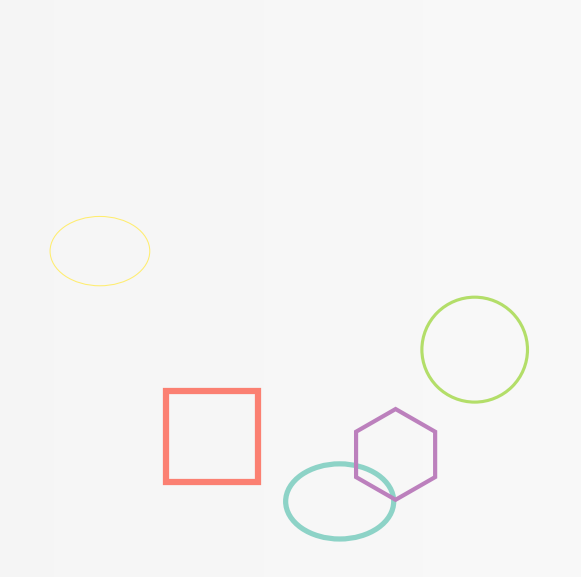[{"shape": "oval", "thickness": 2.5, "radius": 0.46, "center": [0.584, 0.131]}, {"shape": "square", "thickness": 3, "radius": 0.39, "center": [0.365, 0.244]}, {"shape": "circle", "thickness": 1.5, "radius": 0.45, "center": [0.817, 0.394]}, {"shape": "hexagon", "thickness": 2, "radius": 0.39, "center": [0.681, 0.212]}, {"shape": "oval", "thickness": 0.5, "radius": 0.43, "center": [0.172, 0.564]}]